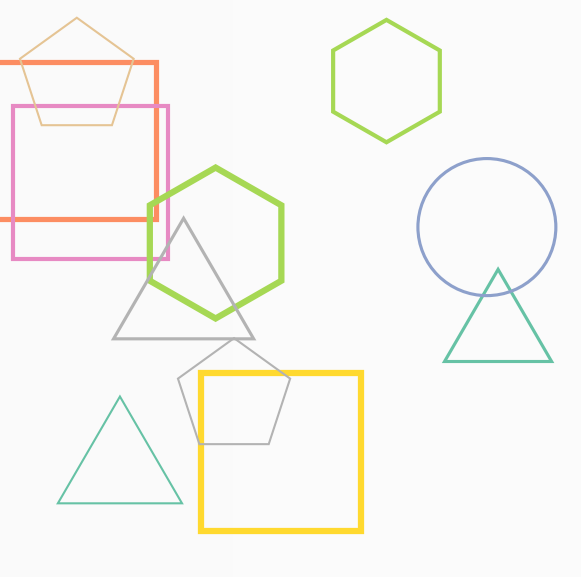[{"shape": "triangle", "thickness": 1.5, "radius": 0.53, "center": [0.857, 0.426]}, {"shape": "triangle", "thickness": 1, "radius": 0.62, "center": [0.206, 0.189]}, {"shape": "square", "thickness": 2.5, "radius": 0.68, "center": [0.132, 0.756]}, {"shape": "circle", "thickness": 1.5, "radius": 0.59, "center": [0.838, 0.606]}, {"shape": "square", "thickness": 2, "radius": 0.66, "center": [0.156, 0.683]}, {"shape": "hexagon", "thickness": 2, "radius": 0.53, "center": [0.665, 0.859]}, {"shape": "hexagon", "thickness": 3, "radius": 0.65, "center": [0.371, 0.578]}, {"shape": "square", "thickness": 3, "radius": 0.69, "center": [0.484, 0.216]}, {"shape": "pentagon", "thickness": 1, "radius": 0.51, "center": [0.132, 0.866]}, {"shape": "pentagon", "thickness": 1, "radius": 0.51, "center": [0.403, 0.312]}, {"shape": "triangle", "thickness": 1.5, "radius": 0.7, "center": [0.316, 0.482]}]